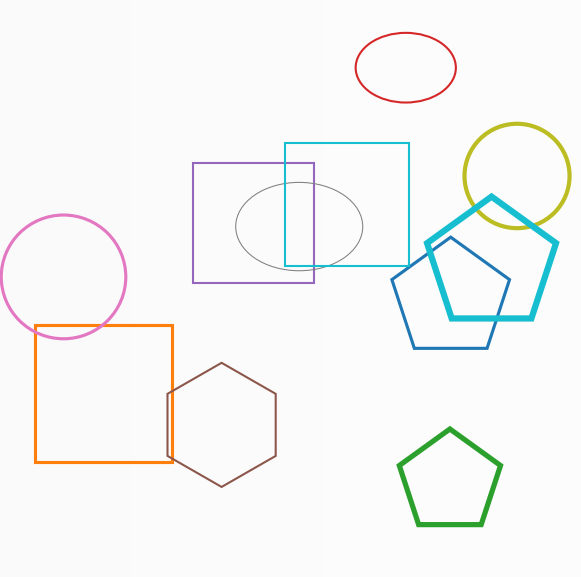[{"shape": "pentagon", "thickness": 1.5, "radius": 0.53, "center": [0.775, 0.482]}, {"shape": "square", "thickness": 1.5, "radius": 0.59, "center": [0.178, 0.318]}, {"shape": "pentagon", "thickness": 2.5, "radius": 0.46, "center": [0.774, 0.165]}, {"shape": "oval", "thickness": 1, "radius": 0.43, "center": [0.698, 0.882]}, {"shape": "square", "thickness": 1, "radius": 0.52, "center": [0.437, 0.612]}, {"shape": "hexagon", "thickness": 1, "radius": 0.54, "center": [0.381, 0.263]}, {"shape": "circle", "thickness": 1.5, "radius": 0.54, "center": [0.109, 0.52]}, {"shape": "oval", "thickness": 0.5, "radius": 0.55, "center": [0.515, 0.607]}, {"shape": "circle", "thickness": 2, "radius": 0.45, "center": [0.89, 0.694]}, {"shape": "square", "thickness": 1, "radius": 0.53, "center": [0.596, 0.645]}, {"shape": "pentagon", "thickness": 3, "radius": 0.58, "center": [0.846, 0.542]}]